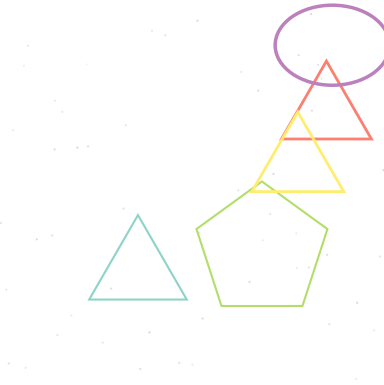[{"shape": "triangle", "thickness": 1.5, "radius": 0.73, "center": [0.358, 0.295]}, {"shape": "triangle", "thickness": 2, "radius": 0.67, "center": [0.848, 0.706]}, {"shape": "pentagon", "thickness": 1.5, "radius": 0.89, "center": [0.68, 0.35]}, {"shape": "oval", "thickness": 2.5, "radius": 0.74, "center": [0.863, 0.883]}, {"shape": "triangle", "thickness": 2, "radius": 0.69, "center": [0.774, 0.571]}]